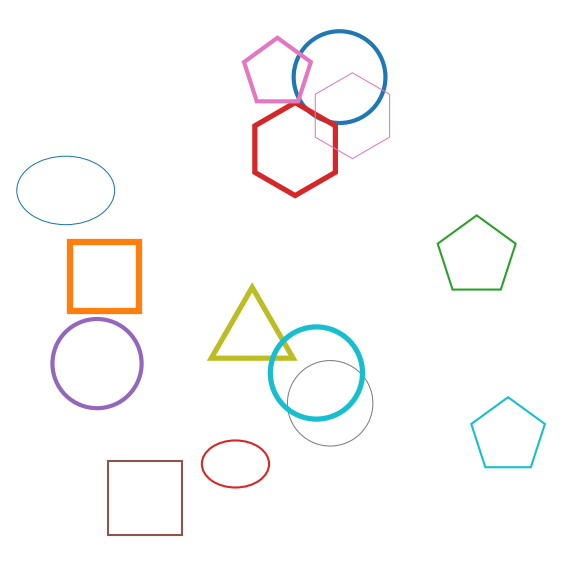[{"shape": "circle", "thickness": 2, "radius": 0.4, "center": [0.588, 0.866]}, {"shape": "oval", "thickness": 0.5, "radius": 0.42, "center": [0.114, 0.669]}, {"shape": "square", "thickness": 3, "radius": 0.3, "center": [0.181, 0.52]}, {"shape": "pentagon", "thickness": 1, "radius": 0.36, "center": [0.825, 0.555]}, {"shape": "oval", "thickness": 1, "radius": 0.29, "center": [0.408, 0.196]}, {"shape": "hexagon", "thickness": 2.5, "radius": 0.4, "center": [0.511, 0.741]}, {"shape": "circle", "thickness": 2, "radius": 0.39, "center": [0.168, 0.37]}, {"shape": "square", "thickness": 1, "radius": 0.32, "center": [0.251, 0.137]}, {"shape": "hexagon", "thickness": 0.5, "radius": 0.37, "center": [0.61, 0.799]}, {"shape": "pentagon", "thickness": 2, "radius": 0.3, "center": [0.48, 0.873]}, {"shape": "circle", "thickness": 0.5, "radius": 0.37, "center": [0.572, 0.301]}, {"shape": "triangle", "thickness": 2.5, "radius": 0.41, "center": [0.437, 0.42]}, {"shape": "pentagon", "thickness": 1, "radius": 0.34, "center": [0.88, 0.244]}, {"shape": "circle", "thickness": 2.5, "radius": 0.4, "center": [0.548, 0.353]}]